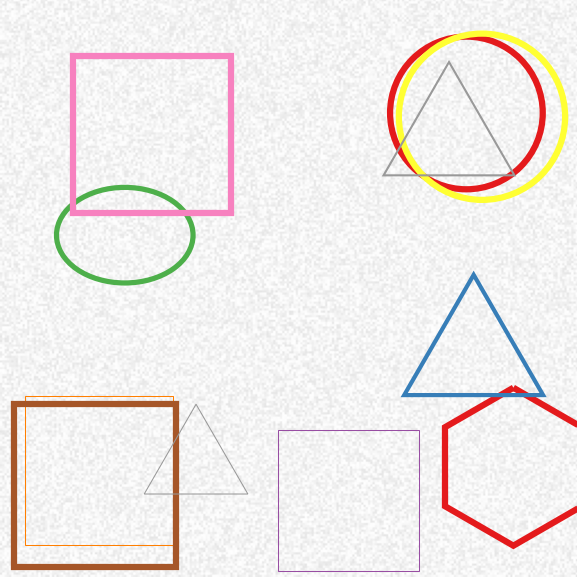[{"shape": "hexagon", "thickness": 3, "radius": 0.68, "center": [0.889, 0.191]}, {"shape": "circle", "thickness": 3, "radius": 0.66, "center": [0.808, 0.804]}, {"shape": "triangle", "thickness": 2, "radius": 0.69, "center": [0.82, 0.384]}, {"shape": "oval", "thickness": 2.5, "radius": 0.59, "center": [0.216, 0.592]}, {"shape": "square", "thickness": 0.5, "radius": 0.61, "center": [0.604, 0.132]}, {"shape": "square", "thickness": 0.5, "radius": 0.64, "center": [0.172, 0.185]}, {"shape": "circle", "thickness": 3, "radius": 0.72, "center": [0.835, 0.797]}, {"shape": "square", "thickness": 3, "radius": 0.7, "center": [0.165, 0.158]}, {"shape": "square", "thickness": 3, "radius": 0.68, "center": [0.263, 0.766]}, {"shape": "triangle", "thickness": 0.5, "radius": 0.52, "center": [0.339, 0.196]}, {"shape": "triangle", "thickness": 1, "radius": 0.65, "center": [0.778, 0.761]}]